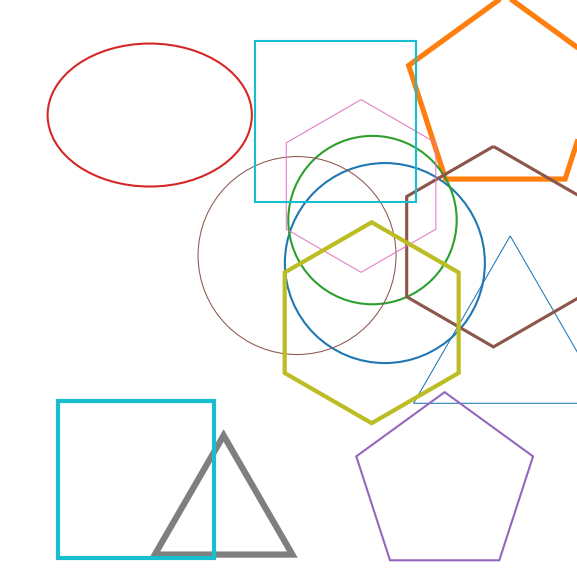[{"shape": "circle", "thickness": 1, "radius": 0.87, "center": [0.666, 0.544]}, {"shape": "triangle", "thickness": 0.5, "radius": 0.97, "center": [0.884, 0.397]}, {"shape": "pentagon", "thickness": 2.5, "radius": 0.88, "center": [0.875, 0.831]}, {"shape": "circle", "thickness": 1, "radius": 0.73, "center": [0.645, 0.618]}, {"shape": "oval", "thickness": 1, "radius": 0.88, "center": [0.259, 0.8]}, {"shape": "pentagon", "thickness": 1, "radius": 0.8, "center": [0.77, 0.159]}, {"shape": "hexagon", "thickness": 1.5, "radius": 0.87, "center": [0.855, 0.572]}, {"shape": "circle", "thickness": 0.5, "radius": 0.86, "center": [0.514, 0.557]}, {"shape": "hexagon", "thickness": 0.5, "radius": 0.75, "center": [0.625, 0.677]}, {"shape": "triangle", "thickness": 3, "radius": 0.69, "center": [0.387, 0.108]}, {"shape": "hexagon", "thickness": 2, "radius": 0.87, "center": [0.644, 0.44]}, {"shape": "square", "thickness": 2, "radius": 0.68, "center": [0.235, 0.169]}, {"shape": "square", "thickness": 1, "radius": 0.7, "center": [0.581, 0.789]}]